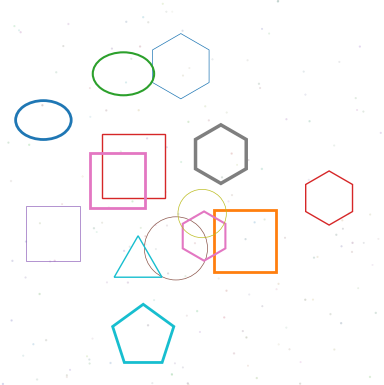[{"shape": "hexagon", "thickness": 0.5, "radius": 0.42, "center": [0.47, 0.828]}, {"shape": "oval", "thickness": 2, "radius": 0.36, "center": [0.113, 0.688]}, {"shape": "square", "thickness": 2, "radius": 0.41, "center": [0.636, 0.374]}, {"shape": "oval", "thickness": 1.5, "radius": 0.4, "center": [0.321, 0.808]}, {"shape": "square", "thickness": 1, "radius": 0.41, "center": [0.347, 0.569]}, {"shape": "hexagon", "thickness": 1, "radius": 0.35, "center": [0.855, 0.486]}, {"shape": "square", "thickness": 0.5, "radius": 0.35, "center": [0.138, 0.393]}, {"shape": "circle", "thickness": 0.5, "radius": 0.41, "center": [0.457, 0.355]}, {"shape": "hexagon", "thickness": 1.5, "radius": 0.32, "center": [0.53, 0.387]}, {"shape": "square", "thickness": 2, "radius": 0.36, "center": [0.304, 0.531]}, {"shape": "hexagon", "thickness": 2.5, "radius": 0.38, "center": [0.574, 0.6]}, {"shape": "circle", "thickness": 0.5, "radius": 0.31, "center": [0.525, 0.445]}, {"shape": "pentagon", "thickness": 2, "radius": 0.42, "center": [0.372, 0.126]}, {"shape": "triangle", "thickness": 1, "radius": 0.36, "center": [0.359, 0.316]}]